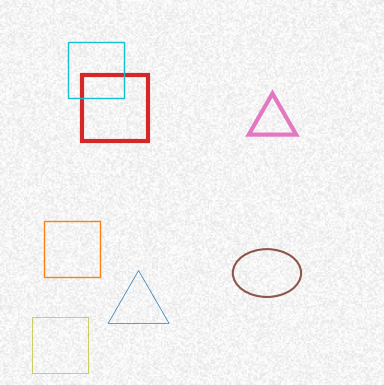[{"shape": "triangle", "thickness": 0.5, "radius": 0.46, "center": [0.36, 0.206]}, {"shape": "square", "thickness": 1, "radius": 0.36, "center": [0.187, 0.353]}, {"shape": "square", "thickness": 3, "radius": 0.43, "center": [0.298, 0.721]}, {"shape": "oval", "thickness": 1.5, "radius": 0.44, "center": [0.693, 0.291]}, {"shape": "triangle", "thickness": 3, "radius": 0.36, "center": [0.708, 0.686]}, {"shape": "square", "thickness": 0.5, "radius": 0.36, "center": [0.157, 0.104]}, {"shape": "square", "thickness": 1, "radius": 0.36, "center": [0.249, 0.818]}]